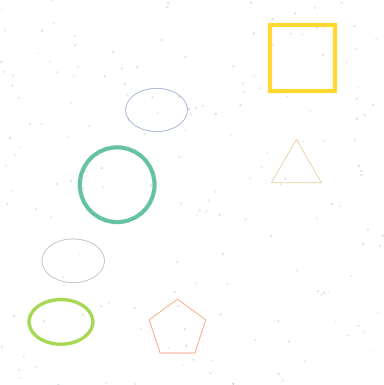[{"shape": "circle", "thickness": 3, "radius": 0.49, "center": [0.304, 0.52]}, {"shape": "pentagon", "thickness": 0.5, "radius": 0.39, "center": [0.461, 0.146]}, {"shape": "oval", "thickness": 0.5, "radius": 0.4, "center": [0.407, 0.714]}, {"shape": "oval", "thickness": 2.5, "radius": 0.41, "center": [0.158, 0.164]}, {"shape": "square", "thickness": 3, "radius": 0.43, "center": [0.786, 0.85]}, {"shape": "triangle", "thickness": 0.5, "radius": 0.38, "center": [0.77, 0.563]}, {"shape": "oval", "thickness": 0.5, "radius": 0.41, "center": [0.19, 0.323]}]